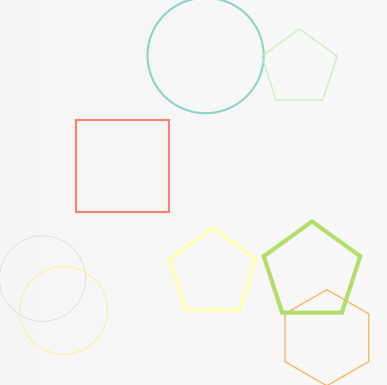[{"shape": "circle", "thickness": 1.5, "radius": 0.75, "center": [0.531, 0.856]}, {"shape": "pentagon", "thickness": 2.5, "radius": 0.59, "center": [0.549, 0.29]}, {"shape": "square", "thickness": 1.5, "radius": 0.6, "center": [0.316, 0.568]}, {"shape": "hexagon", "thickness": 1, "radius": 0.62, "center": [0.843, 0.123]}, {"shape": "pentagon", "thickness": 3, "radius": 0.65, "center": [0.805, 0.294]}, {"shape": "circle", "thickness": 0.5, "radius": 0.56, "center": [0.11, 0.276]}, {"shape": "pentagon", "thickness": 1, "radius": 0.51, "center": [0.773, 0.823]}, {"shape": "circle", "thickness": 0.5, "radius": 0.57, "center": [0.164, 0.194]}]